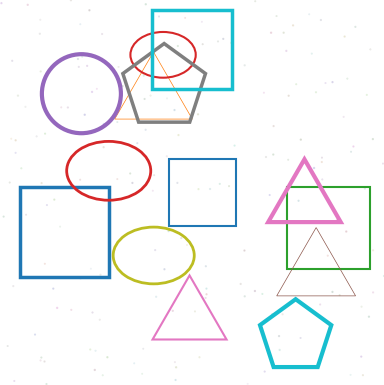[{"shape": "square", "thickness": 1.5, "radius": 0.44, "center": [0.525, 0.5]}, {"shape": "square", "thickness": 2.5, "radius": 0.58, "center": [0.167, 0.397]}, {"shape": "triangle", "thickness": 0.5, "radius": 0.58, "center": [0.399, 0.749]}, {"shape": "square", "thickness": 1.5, "radius": 0.54, "center": [0.854, 0.408]}, {"shape": "oval", "thickness": 2, "radius": 0.55, "center": [0.282, 0.556]}, {"shape": "oval", "thickness": 1.5, "radius": 0.42, "center": [0.424, 0.858]}, {"shape": "circle", "thickness": 3, "radius": 0.51, "center": [0.211, 0.757]}, {"shape": "triangle", "thickness": 0.5, "radius": 0.59, "center": [0.821, 0.291]}, {"shape": "triangle", "thickness": 3, "radius": 0.54, "center": [0.791, 0.478]}, {"shape": "triangle", "thickness": 1.5, "radius": 0.55, "center": [0.492, 0.174]}, {"shape": "pentagon", "thickness": 2.5, "radius": 0.56, "center": [0.426, 0.774]}, {"shape": "oval", "thickness": 2, "radius": 0.53, "center": [0.399, 0.336]}, {"shape": "square", "thickness": 2.5, "radius": 0.52, "center": [0.498, 0.872]}, {"shape": "pentagon", "thickness": 3, "radius": 0.49, "center": [0.768, 0.125]}]